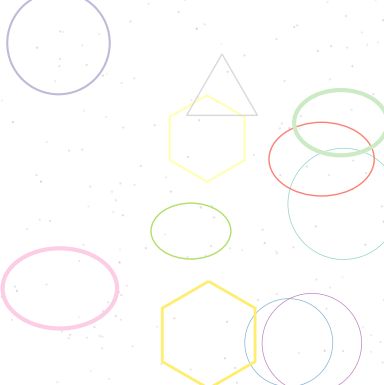[{"shape": "circle", "thickness": 0.5, "radius": 0.72, "center": [0.892, 0.47]}, {"shape": "hexagon", "thickness": 1.5, "radius": 0.56, "center": [0.538, 0.64]}, {"shape": "circle", "thickness": 1.5, "radius": 0.67, "center": [0.152, 0.888]}, {"shape": "oval", "thickness": 1, "radius": 0.68, "center": [0.835, 0.587]}, {"shape": "circle", "thickness": 0.5, "radius": 0.57, "center": [0.75, 0.11]}, {"shape": "oval", "thickness": 1, "radius": 0.52, "center": [0.496, 0.4]}, {"shape": "oval", "thickness": 3, "radius": 0.74, "center": [0.155, 0.251]}, {"shape": "triangle", "thickness": 1, "radius": 0.53, "center": [0.577, 0.753]}, {"shape": "circle", "thickness": 0.5, "radius": 0.65, "center": [0.81, 0.109]}, {"shape": "oval", "thickness": 3, "radius": 0.61, "center": [0.885, 0.681]}, {"shape": "hexagon", "thickness": 2, "radius": 0.7, "center": [0.542, 0.13]}]